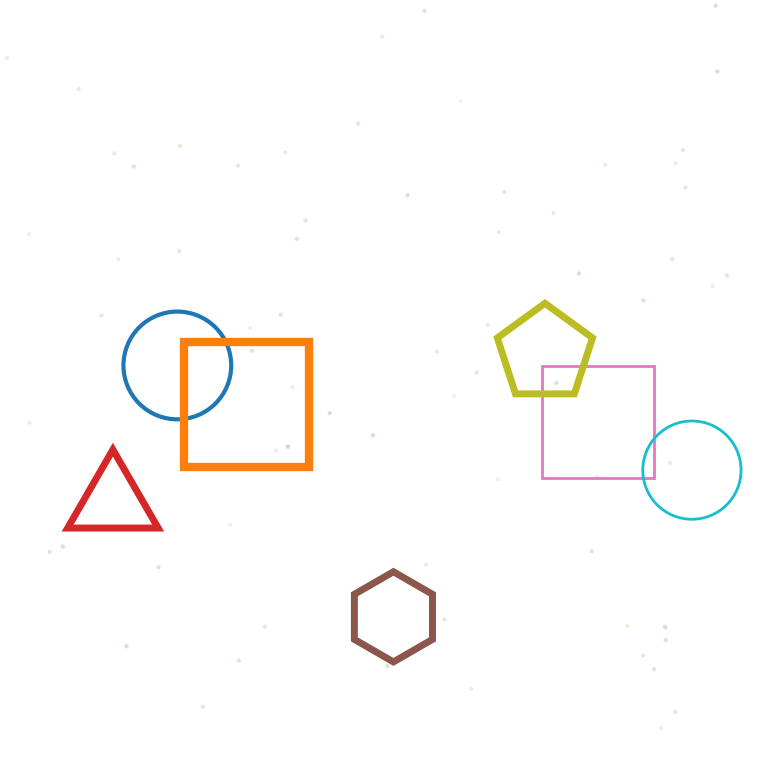[{"shape": "circle", "thickness": 1.5, "radius": 0.35, "center": [0.23, 0.525]}, {"shape": "square", "thickness": 3, "radius": 0.4, "center": [0.32, 0.475]}, {"shape": "triangle", "thickness": 2.5, "radius": 0.34, "center": [0.147, 0.348]}, {"shape": "hexagon", "thickness": 2.5, "radius": 0.29, "center": [0.511, 0.199]}, {"shape": "square", "thickness": 1, "radius": 0.36, "center": [0.777, 0.452]}, {"shape": "pentagon", "thickness": 2.5, "radius": 0.33, "center": [0.708, 0.541]}, {"shape": "circle", "thickness": 1, "radius": 0.32, "center": [0.899, 0.389]}]